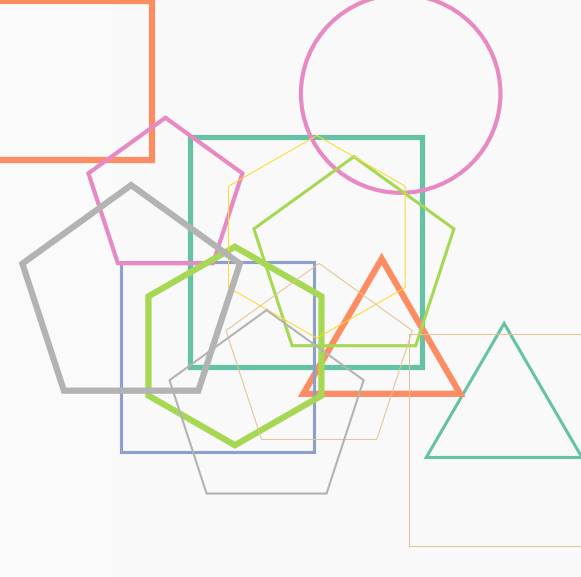[{"shape": "triangle", "thickness": 1.5, "radius": 0.77, "center": [0.867, 0.284]}, {"shape": "square", "thickness": 2.5, "radius": 1.0, "center": [0.527, 0.563]}, {"shape": "triangle", "thickness": 3, "radius": 0.78, "center": [0.657, 0.395]}, {"shape": "square", "thickness": 3, "radius": 0.69, "center": [0.123, 0.86]}, {"shape": "square", "thickness": 1.5, "radius": 0.83, "center": [0.374, 0.381]}, {"shape": "circle", "thickness": 2, "radius": 0.86, "center": [0.689, 0.837]}, {"shape": "pentagon", "thickness": 2, "radius": 0.7, "center": [0.285, 0.656]}, {"shape": "pentagon", "thickness": 1.5, "radius": 0.9, "center": [0.609, 0.547]}, {"shape": "hexagon", "thickness": 3, "radius": 0.86, "center": [0.404, 0.4]}, {"shape": "hexagon", "thickness": 0.5, "radius": 0.88, "center": [0.545, 0.589]}, {"shape": "square", "thickness": 0.5, "radius": 0.92, "center": [0.888, 0.237]}, {"shape": "pentagon", "thickness": 0.5, "radius": 0.84, "center": [0.549, 0.375]}, {"shape": "pentagon", "thickness": 3, "radius": 0.98, "center": [0.226, 0.482]}, {"shape": "pentagon", "thickness": 1, "radius": 0.88, "center": [0.459, 0.287]}]